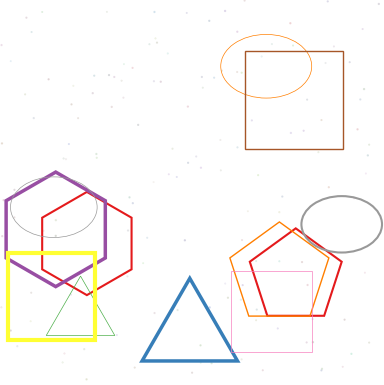[{"shape": "pentagon", "thickness": 1.5, "radius": 0.63, "center": [0.768, 0.281]}, {"shape": "hexagon", "thickness": 1.5, "radius": 0.67, "center": [0.226, 0.367]}, {"shape": "triangle", "thickness": 2.5, "radius": 0.72, "center": [0.493, 0.134]}, {"shape": "triangle", "thickness": 0.5, "radius": 0.51, "center": [0.209, 0.18]}, {"shape": "hexagon", "thickness": 2.5, "radius": 0.74, "center": [0.145, 0.404]}, {"shape": "pentagon", "thickness": 1, "radius": 0.68, "center": [0.726, 0.288]}, {"shape": "oval", "thickness": 0.5, "radius": 0.59, "center": [0.691, 0.828]}, {"shape": "square", "thickness": 3, "radius": 0.57, "center": [0.134, 0.231]}, {"shape": "square", "thickness": 1, "radius": 0.64, "center": [0.763, 0.74]}, {"shape": "square", "thickness": 0.5, "radius": 0.53, "center": [0.706, 0.191]}, {"shape": "oval", "thickness": 0.5, "radius": 0.56, "center": [0.14, 0.462]}, {"shape": "oval", "thickness": 1.5, "radius": 0.52, "center": [0.888, 0.417]}]